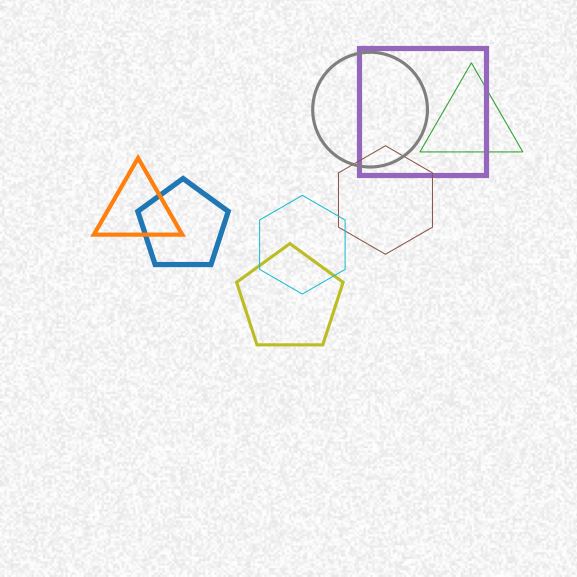[{"shape": "pentagon", "thickness": 2.5, "radius": 0.41, "center": [0.317, 0.608]}, {"shape": "triangle", "thickness": 2, "radius": 0.44, "center": [0.239, 0.637]}, {"shape": "triangle", "thickness": 0.5, "radius": 0.51, "center": [0.816, 0.787]}, {"shape": "square", "thickness": 2.5, "radius": 0.55, "center": [0.731, 0.806]}, {"shape": "hexagon", "thickness": 0.5, "radius": 0.47, "center": [0.667, 0.653]}, {"shape": "circle", "thickness": 1.5, "radius": 0.5, "center": [0.641, 0.809]}, {"shape": "pentagon", "thickness": 1.5, "radius": 0.48, "center": [0.502, 0.48]}, {"shape": "hexagon", "thickness": 0.5, "radius": 0.43, "center": [0.524, 0.575]}]